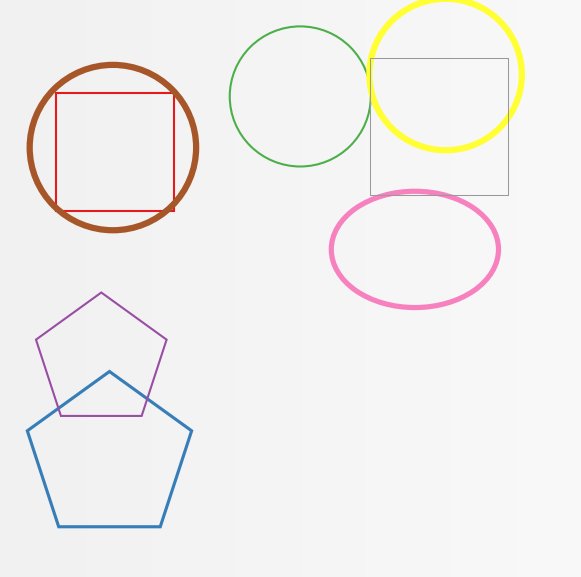[{"shape": "square", "thickness": 1, "radius": 0.51, "center": [0.198, 0.736]}, {"shape": "pentagon", "thickness": 1.5, "radius": 0.74, "center": [0.188, 0.207]}, {"shape": "circle", "thickness": 1, "radius": 0.61, "center": [0.517, 0.832]}, {"shape": "pentagon", "thickness": 1, "radius": 0.59, "center": [0.174, 0.374]}, {"shape": "circle", "thickness": 3, "radius": 0.66, "center": [0.767, 0.87]}, {"shape": "circle", "thickness": 3, "radius": 0.72, "center": [0.194, 0.744]}, {"shape": "oval", "thickness": 2.5, "radius": 0.72, "center": [0.714, 0.567]}, {"shape": "square", "thickness": 0.5, "radius": 0.59, "center": [0.755, 0.78]}]